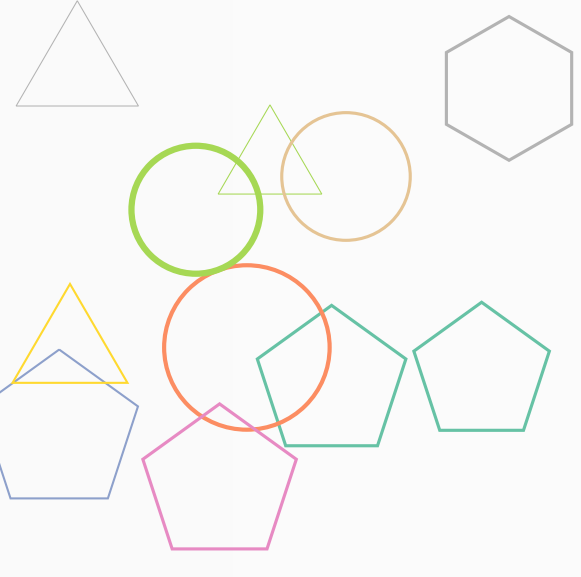[{"shape": "pentagon", "thickness": 1.5, "radius": 0.67, "center": [0.57, 0.336]}, {"shape": "pentagon", "thickness": 1.5, "radius": 0.61, "center": [0.829, 0.353]}, {"shape": "circle", "thickness": 2, "radius": 0.71, "center": [0.425, 0.397]}, {"shape": "pentagon", "thickness": 1, "radius": 0.71, "center": [0.102, 0.251]}, {"shape": "pentagon", "thickness": 1.5, "radius": 0.69, "center": [0.378, 0.161]}, {"shape": "triangle", "thickness": 0.5, "radius": 0.51, "center": [0.464, 0.715]}, {"shape": "circle", "thickness": 3, "radius": 0.55, "center": [0.337, 0.636]}, {"shape": "triangle", "thickness": 1, "radius": 0.57, "center": [0.12, 0.393]}, {"shape": "circle", "thickness": 1.5, "radius": 0.55, "center": [0.595, 0.694]}, {"shape": "hexagon", "thickness": 1.5, "radius": 0.62, "center": [0.876, 0.846]}, {"shape": "triangle", "thickness": 0.5, "radius": 0.61, "center": [0.133, 0.876]}]